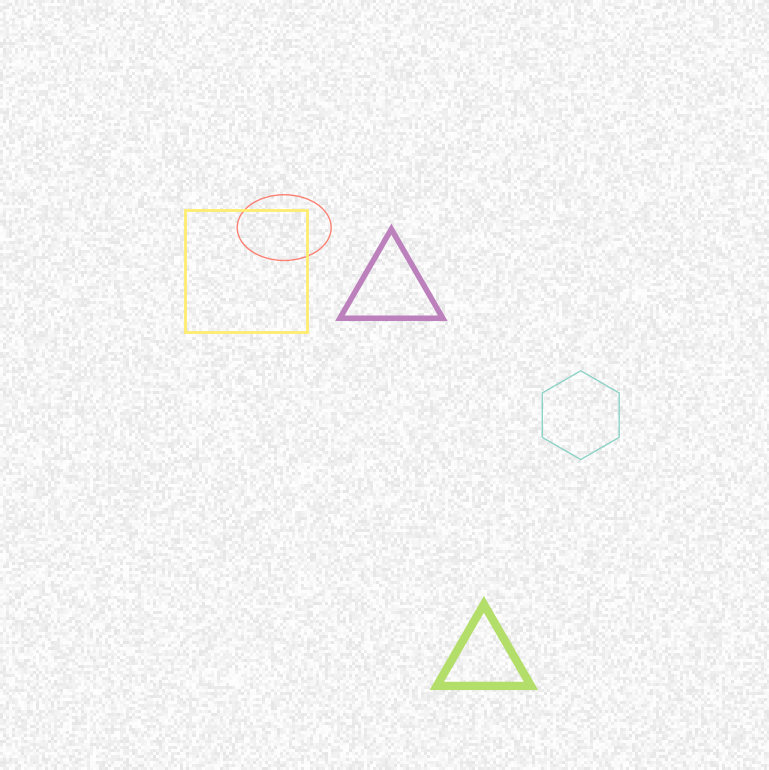[{"shape": "hexagon", "thickness": 0.5, "radius": 0.29, "center": [0.754, 0.461]}, {"shape": "oval", "thickness": 0.5, "radius": 0.3, "center": [0.369, 0.704]}, {"shape": "triangle", "thickness": 3, "radius": 0.35, "center": [0.628, 0.145]}, {"shape": "triangle", "thickness": 2, "radius": 0.39, "center": [0.508, 0.625]}, {"shape": "square", "thickness": 1, "radius": 0.4, "center": [0.32, 0.648]}]